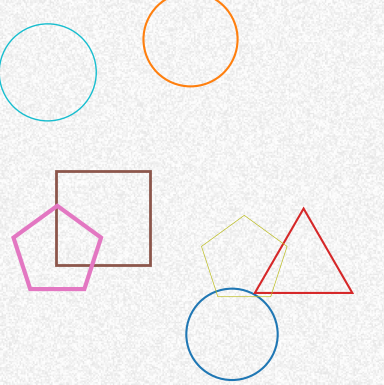[{"shape": "circle", "thickness": 1.5, "radius": 0.59, "center": [0.603, 0.132]}, {"shape": "circle", "thickness": 1.5, "radius": 0.61, "center": [0.495, 0.898]}, {"shape": "triangle", "thickness": 1.5, "radius": 0.73, "center": [0.789, 0.312]}, {"shape": "square", "thickness": 2, "radius": 0.61, "center": [0.267, 0.435]}, {"shape": "pentagon", "thickness": 3, "radius": 0.6, "center": [0.149, 0.346]}, {"shape": "pentagon", "thickness": 0.5, "radius": 0.58, "center": [0.634, 0.324]}, {"shape": "circle", "thickness": 1, "radius": 0.63, "center": [0.124, 0.812]}]